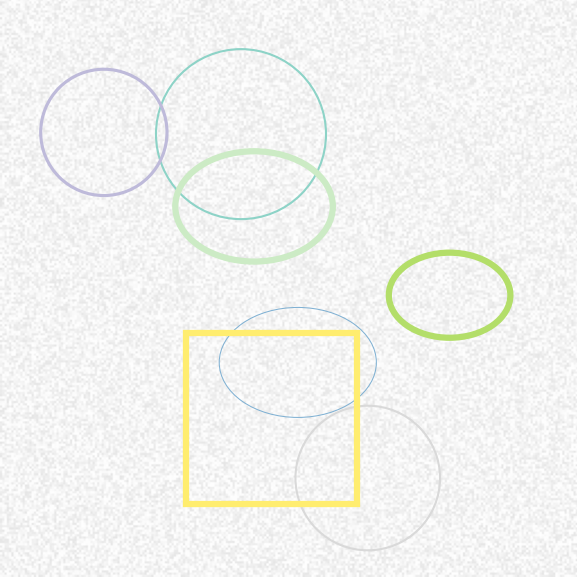[{"shape": "circle", "thickness": 1, "radius": 0.74, "center": [0.417, 0.767]}, {"shape": "circle", "thickness": 1.5, "radius": 0.55, "center": [0.18, 0.77]}, {"shape": "oval", "thickness": 0.5, "radius": 0.68, "center": [0.516, 0.372]}, {"shape": "oval", "thickness": 3, "radius": 0.53, "center": [0.779, 0.488]}, {"shape": "circle", "thickness": 1, "radius": 0.63, "center": [0.637, 0.171]}, {"shape": "oval", "thickness": 3, "radius": 0.68, "center": [0.44, 0.642]}, {"shape": "square", "thickness": 3, "radius": 0.74, "center": [0.47, 0.274]}]